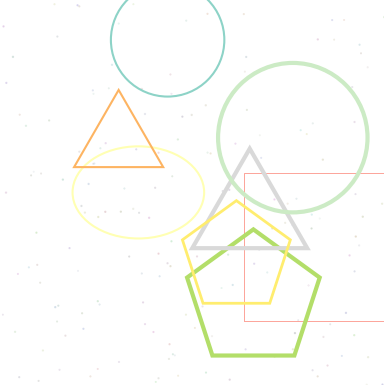[{"shape": "circle", "thickness": 1.5, "radius": 0.74, "center": [0.435, 0.896]}, {"shape": "oval", "thickness": 1.5, "radius": 0.85, "center": [0.359, 0.5]}, {"shape": "square", "thickness": 0.5, "radius": 0.96, "center": [0.825, 0.358]}, {"shape": "triangle", "thickness": 1.5, "radius": 0.67, "center": [0.308, 0.633]}, {"shape": "pentagon", "thickness": 3, "radius": 0.91, "center": [0.658, 0.223]}, {"shape": "triangle", "thickness": 3, "radius": 0.86, "center": [0.649, 0.442]}, {"shape": "circle", "thickness": 3, "radius": 0.97, "center": [0.761, 0.642]}, {"shape": "pentagon", "thickness": 2, "radius": 0.74, "center": [0.614, 0.331]}]